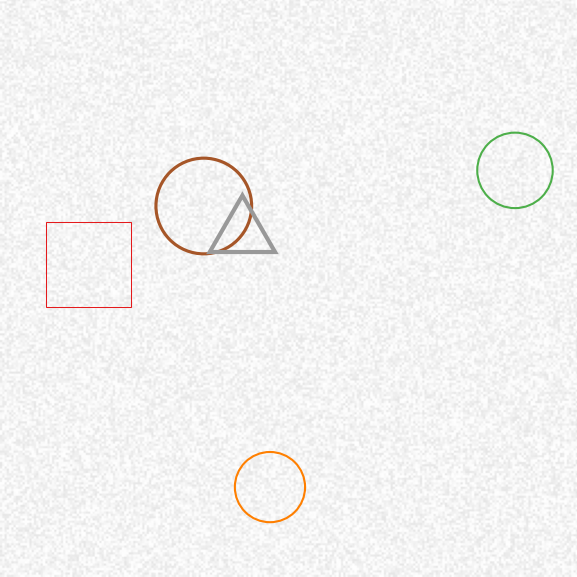[{"shape": "square", "thickness": 0.5, "radius": 0.37, "center": [0.153, 0.541]}, {"shape": "circle", "thickness": 1, "radius": 0.33, "center": [0.892, 0.704]}, {"shape": "circle", "thickness": 1, "radius": 0.3, "center": [0.467, 0.156]}, {"shape": "circle", "thickness": 1.5, "radius": 0.41, "center": [0.353, 0.642]}, {"shape": "triangle", "thickness": 2, "radius": 0.33, "center": [0.42, 0.595]}]